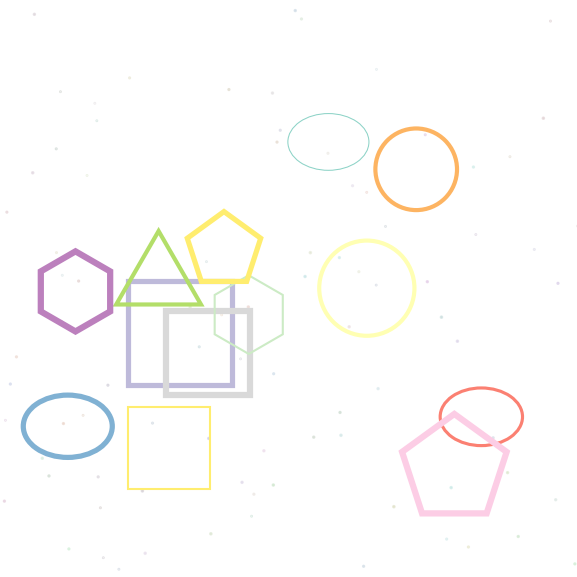[{"shape": "oval", "thickness": 0.5, "radius": 0.35, "center": [0.569, 0.753]}, {"shape": "circle", "thickness": 2, "radius": 0.41, "center": [0.635, 0.5]}, {"shape": "square", "thickness": 2.5, "radius": 0.45, "center": [0.311, 0.422]}, {"shape": "oval", "thickness": 1.5, "radius": 0.36, "center": [0.833, 0.277]}, {"shape": "oval", "thickness": 2.5, "radius": 0.39, "center": [0.117, 0.261]}, {"shape": "circle", "thickness": 2, "radius": 0.35, "center": [0.721, 0.706]}, {"shape": "triangle", "thickness": 2, "radius": 0.42, "center": [0.275, 0.514]}, {"shape": "pentagon", "thickness": 3, "radius": 0.48, "center": [0.787, 0.187]}, {"shape": "square", "thickness": 3, "radius": 0.36, "center": [0.36, 0.388]}, {"shape": "hexagon", "thickness": 3, "radius": 0.35, "center": [0.131, 0.495]}, {"shape": "hexagon", "thickness": 1, "radius": 0.34, "center": [0.431, 0.454]}, {"shape": "square", "thickness": 1, "radius": 0.35, "center": [0.293, 0.223]}, {"shape": "pentagon", "thickness": 2.5, "radius": 0.33, "center": [0.388, 0.566]}]